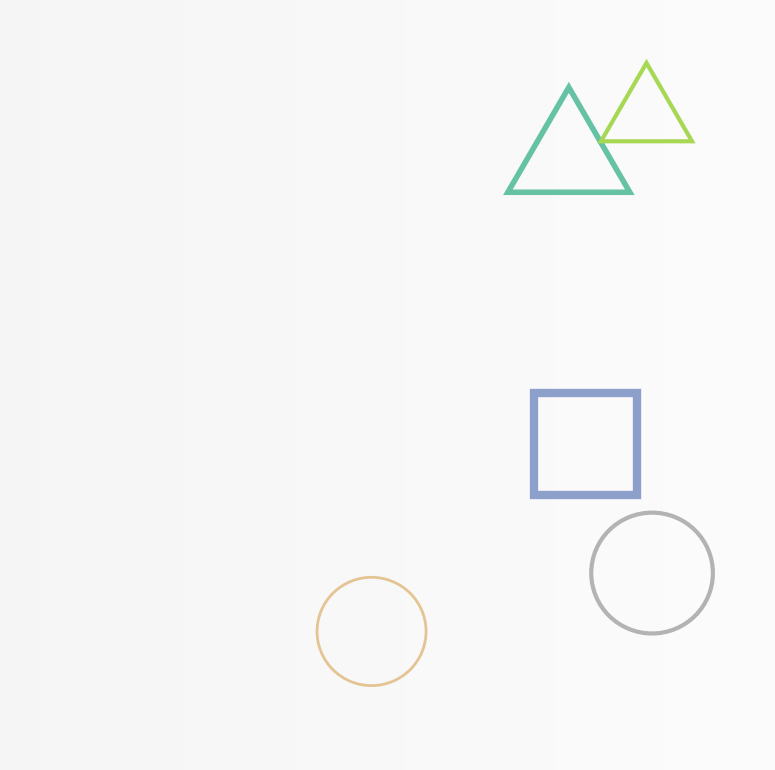[{"shape": "triangle", "thickness": 2, "radius": 0.45, "center": [0.734, 0.796]}, {"shape": "square", "thickness": 3, "radius": 0.33, "center": [0.756, 0.423]}, {"shape": "triangle", "thickness": 1.5, "radius": 0.34, "center": [0.834, 0.85]}, {"shape": "circle", "thickness": 1, "radius": 0.35, "center": [0.479, 0.18]}, {"shape": "circle", "thickness": 1.5, "radius": 0.39, "center": [0.841, 0.256]}]